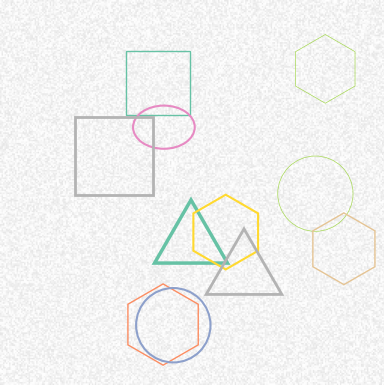[{"shape": "square", "thickness": 1, "radius": 0.42, "center": [0.41, 0.785]}, {"shape": "triangle", "thickness": 2.5, "radius": 0.55, "center": [0.496, 0.371]}, {"shape": "hexagon", "thickness": 1, "radius": 0.53, "center": [0.424, 0.157]}, {"shape": "circle", "thickness": 1.5, "radius": 0.48, "center": [0.45, 0.155]}, {"shape": "oval", "thickness": 1.5, "radius": 0.4, "center": [0.426, 0.67]}, {"shape": "hexagon", "thickness": 0.5, "radius": 0.45, "center": [0.845, 0.821]}, {"shape": "circle", "thickness": 0.5, "radius": 0.49, "center": [0.819, 0.497]}, {"shape": "hexagon", "thickness": 1.5, "radius": 0.49, "center": [0.586, 0.397]}, {"shape": "hexagon", "thickness": 1, "radius": 0.47, "center": [0.893, 0.354]}, {"shape": "triangle", "thickness": 2, "radius": 0.57, "center": [0.634, 0.292]}, {"shape": "square", "thickness": 2, "radius": 0.51, "center": [0.296, 0.595]}]